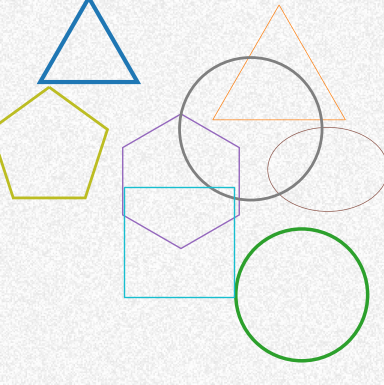[{"shape": "triangle", "thickness": 3, "radius": 0.73, "center": [0.231, 0.86]}, {"shape": "triangle", "thickness": 0.5, "radius": 0.99, "center": [0.725, 0.788]}, {"shape": "circle", "thickness": 2.5, "radius": 0.86, "center": [0.784, 0.234]}, {"shape": "hexagon", "thickness": 1, "radius": 0.87, "center": [0.47, 0.529]}, {"shape": "oval", "thickness": 0.5, "radius": 0.78, "center": [0.851, 0.56]}, {"shape": "circle", "thickness": 2, "radius": 0.93, "center": [0.651, 0.665]}, {"shape": "pentagon", "thickness": 2, "radius": 0.8, "center": [0.128, 0.615]}, {"shape": "square", "thickness": 1, "radius": 0.72, "center": [0.464, 0.371]}]